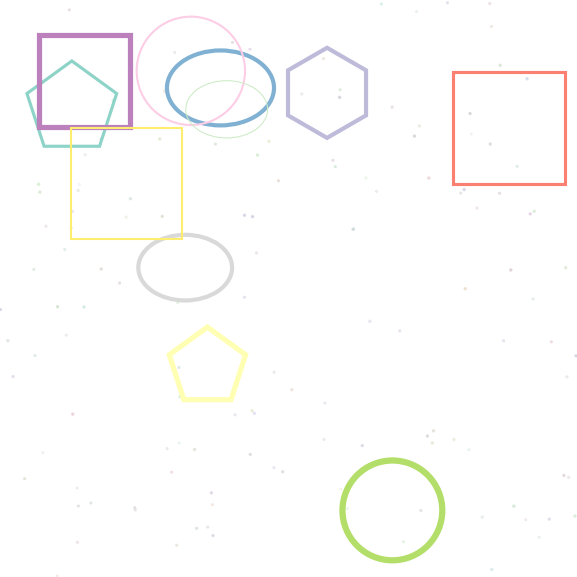[{"shape": "pentagon", "thickness": 1.5, "radius": 0.41, "center": [0.124, 0.812]}, {"shape": "pentagon", "thickness": 2.5, "radius": 0.35, "center": [0.359, 0.363]}, {"shape": "hexagon", "thickness": 2, "radius": 0.39, "center": [0.566, 0.838]}, {"shape": "square", "thickness": 1.5, "radius": 0.49, "center": [0.882, 0.778]}, {"shape": "oval", "thickness": 2, "radius": 0.46, "center": [0.382, 0.847]}, {"shape": "circle", "thickness": 3, "radius": 0.43, "center": [0.679, 0.115]}, {"shape": "circle", "thickness": 1, "radius": 0.47, "center": [0.33, 0.876]}, {"shape": "oval", "thickness": 2, "radius": 0.41, "center": [0.321, 0.536]}, {"shape": "square", "thickness": 2.5, "radius": 0.4, "center": [0.146, 0.858]}, {"shape": "oval", "thickness": 0.5, "radius": 0.35, "center": [0.393, 0.81]}, {"shape": "square", "thickness": 1, "radius": 0.48, "center": [0.219, 0.681]}]